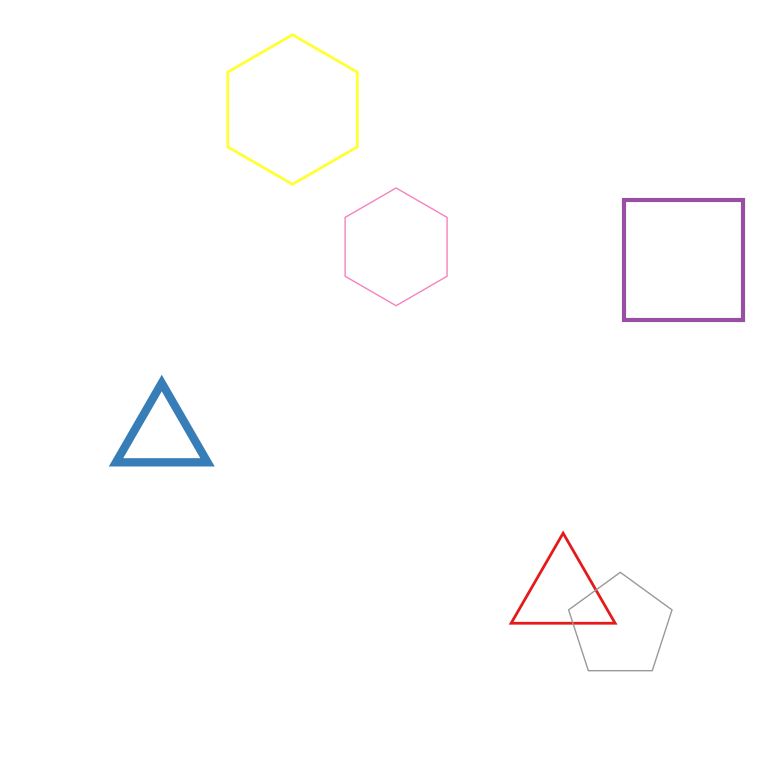[{"shape": "triangle", "thickness": 1, "radius": 0.39, "center": [0.731, 0.23]}, {"shape": "triangle", "thickness": 3, "radius": 0.34, "center": [0.21, 0.434]}, {"shape": "square", "thickness": 1.5, "radius": 0.39, "center": [0.888, 0.662]}, {"shape": "hexagon", "thickness": 1, "radius": 0.49, "center": [0.38, 0.858]}, {"shape": "hexagon", "thickness": 0.5, "radius": 0.38, "center": [0.514, 0.679]}, {"shape": "pentagon", "thickness": 0.5, "radius": 0.35, "center": [0.806, 0.186]}]